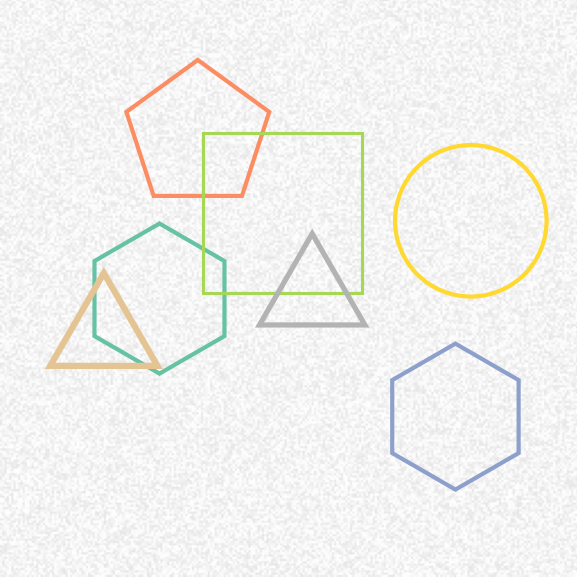[{"shape": "hexagon", "thickness": 2, "radius": 0.65, "center": [0.276, 0.482]}, {"shape": "pentagon", "thickness": 2, "radius": 0.65, "center": [0.343, 0.765]}, {"shape": "hexagon", "thickness": 2, "radius": 0.63, "center": [0.789, 0.278]}, {"shape": "square", "thickness": 1.5, "radius": 0.69, "center": [0.489, 0.631]}, {"shape": "circle", "thickness": 2, "radius": 0.66, "center": [0.815, 0.617]}, {"shape": "triangle", "thickness": 3, "radius": 0.54, "center": [0.18, 0.419]}, {"shape": "triangle", "thickness": 2.5, "radius": 0.53, "center": [0.541, 0.489]}]